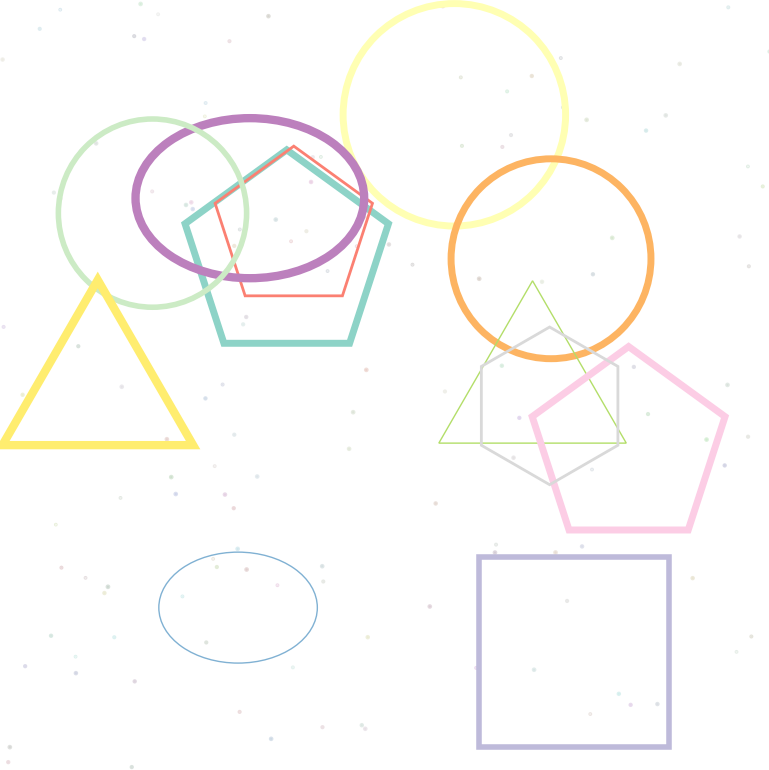[{"shape": "pentagon", "thickness": 2.5, "radius": 0.69, "center": [0.372, 0.667]}, {"shape": "circle", "thickness": 2.5, "radius": 0.72, "center": [0.59, 0.851]}, {"shape": "square", "thickness": 2, "radius": 0.62, "center": [0.746, 0.154]}, {"shape": "pentagon", "thickness": 1, "radius": 0.54, "center": [0.382, 0.703]}, {"shape": "oval", "thickness": 0.5, "radius": 0.51, "center": [0.309, 0.211]}, {"shape": "circle", "thickness": 2.5, "radius": 0.65, "center": [0.716, 0.664]}, {"shape": "triangle", "thickness": 0.5, "radius": 0.7, "center": [0.692, 0.495]}, {"shape": "pentagon", "thickness": 2.5, "radius": 0.66, "center": [0.816, 0.418]}, {"shape": "hexagon", "thickness": 1, "radius": 0.51, "center": [0.714, 0.473]}, {"shape": "oval", "thickness": 3, "radius": 0.74, "center": [0.324, 0.743]}, {"shape": "circle", "thickness": 2, "radius": 0.61, "center": [0.198, 0.723]}, {"shape": "triangle", "thickness": 3, "radius": 0.71, "center": [0.127, 0.493]}]